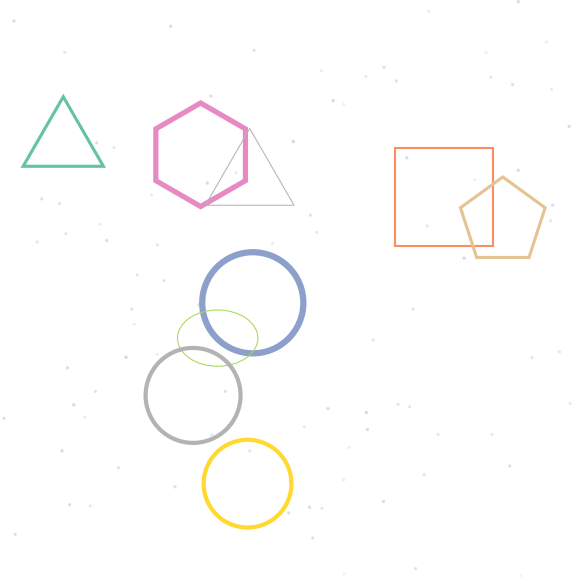[{"shape": "triangle", "thickness": 1.5, "radius": 0.4, "center": [0.11, 0.751]}, {"shape": "square", "thickness": 1, "radius": 0.42, "center": [0.768, 0.657]}, {"shape": "circle", "thickness": 3, "radius": 0.44, "center": [0.438, 0.475]}, {"shape": "hexagon", "thickness": 2.5, "radius": 0.45, "center": [0.347, 0.731]}, {"shape": "oval", "thickness": 0.5, "radius": 0.35, "center": [0.377, 0.414]}, {"shape": "circle", "thickness": 2, "radius": 0.38, "center": [0.429, 0.162]}, {"shape": "pentagon", "thickness": 1.5, "radius": 0.39, "center": [0.871, 0.616]}, {"shape": "circle", "thickness": 2, "radius": 0.41, "center": [0.334, 0.314]}, {"shape": "triangle", "thickness": 0.5, "radius": 0.44, "center": [0.432, 0.688]}]